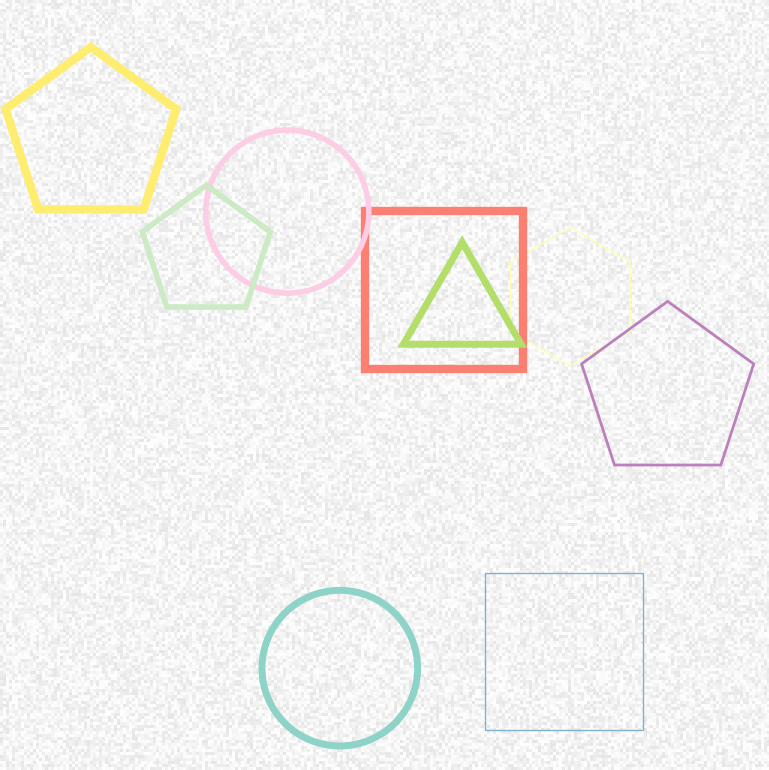[{"shape": "circle", "thickness": 2.5, "radius": 0.51, "center": [0.441, 0.132]}, {"shape": "hexagon", "thickness": 0.5, "radius": 0.45, "center": [0.741, 0.615]}, {"shape": "square", "thickness": 3, "radius": 0.51, "center": [0.577, 0.623]}, {"shape": "square", "thickness": 0.5, "radius": 0.51, "center": [0.732, 0.154]}, {"shape": "triangle", "thickness": 2.5, "radius": 0.44, "center": [0.6, 0.597]}, {"shape": "circle", "thickness": 2, "radius": 0.53, "center": [0.373, 0.725]}, {"shape": "pentagon", "thickness": 1, "radius": 0.59, "center": [0.867, 0.491]}, {"shape": "pentagon", "thickness": 2, "radius": 0.44, "center": [0.268, 0.672]}, {"shape": "pentagon", "thickness": 3, "radius": 0.58, "center": [0.118, 0.822]}]